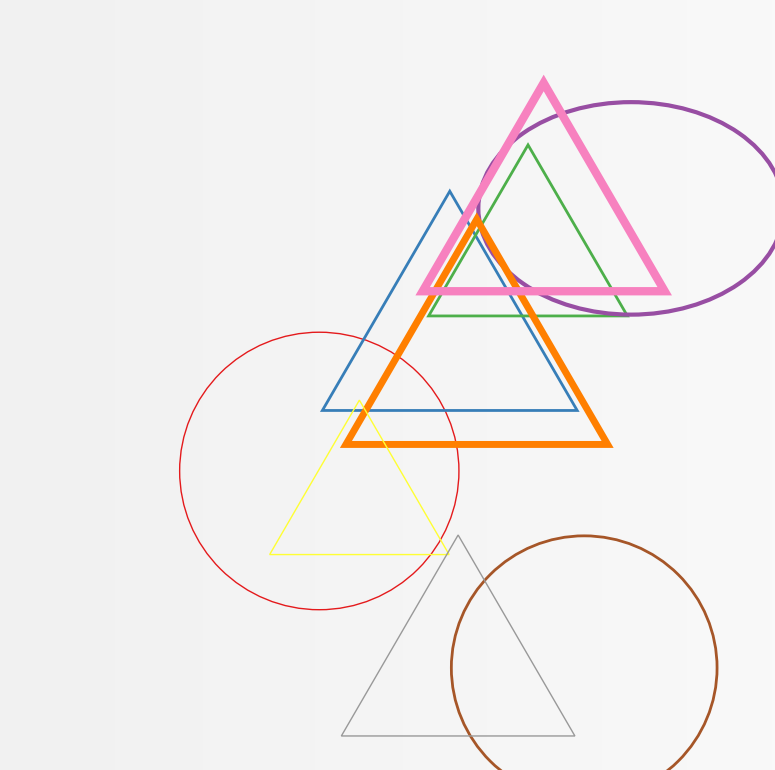[{"shape": "circle", "thickness": 0.5, "radius": 0.9, "center": [0.412, 0.388]}, {"shape": "triangle", "thickness": 1, "radius": 0.95, "center": [0.58, 0.562]}, {"shape": "triangle", "thickness": 1, "radius": 0.74, "center": [0.681, 0.664]}, {"shape": "oval", "thickness": 1.5, "radius": 0.99, "center": [0.814, 0.729]}, {"shape": "triangle", "thickness": 2.5, "radius": 0.97, "center": [0.615, 0.52]}, {"shape": "triangle", "thickness": 0.5, "radius": 0.67, "center": [0.464, 0.347]}, {"shape": "circle", "thickness": 1, "radius": 0.86, "center": [0.754, 0.133]}, {"shape": "triangle", "thickness": 3, "radius": 0.9, "center": [0.702, 0.712]}, {"shape": "triangle", "thickness": 0.5, "radius": 0.87, "center": [0.591, 0.131]}]